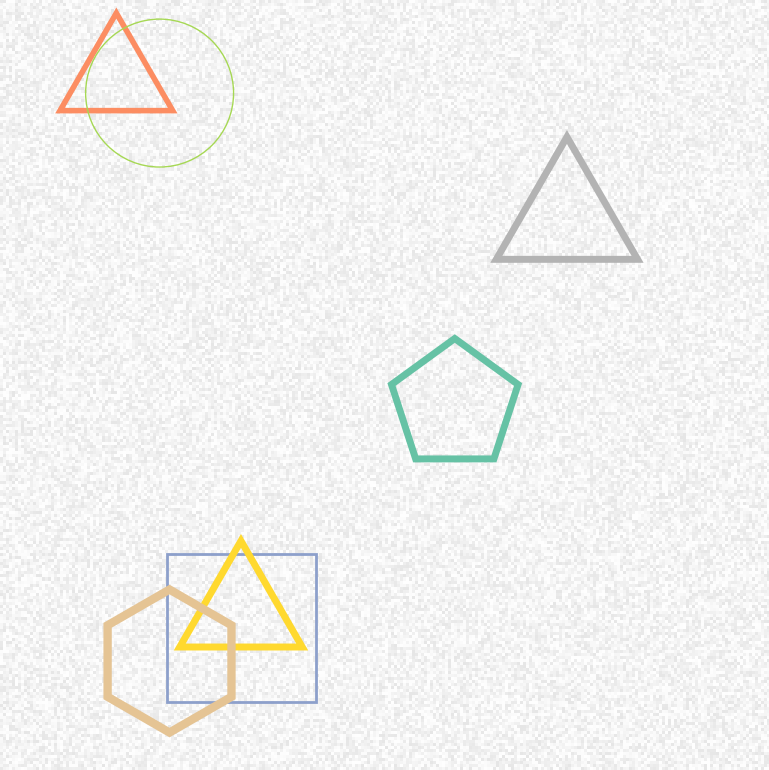[{"shape": "pentagon", "thickness": 2.5, "radius": 0.43, "center": [0.591, 0.474]}, {"shape": "triangle", "thickness": 2, "radius": 0.42, "center": [0.151, 0.899]}, {"shape": "square", "thickness": 1, "radius": 0.48, "center": [0.314, 0.185]}, {"shape": "circle", "thickness": 0.5, "radius": 0.48, "center": [0.207, 0.879]}, {"shape": "triangle", "thickness": 2.5, "radius": 0.46, "center": [0.313, 0.206]}, {"shape": "hexagon", "thickness": 3, "radius": 0.46, "center": [0.22, 0.142]}, {"shape": "triangle", "thickness": 2.5, "radius": 0.53, "center": [0.736, 0.716]}]